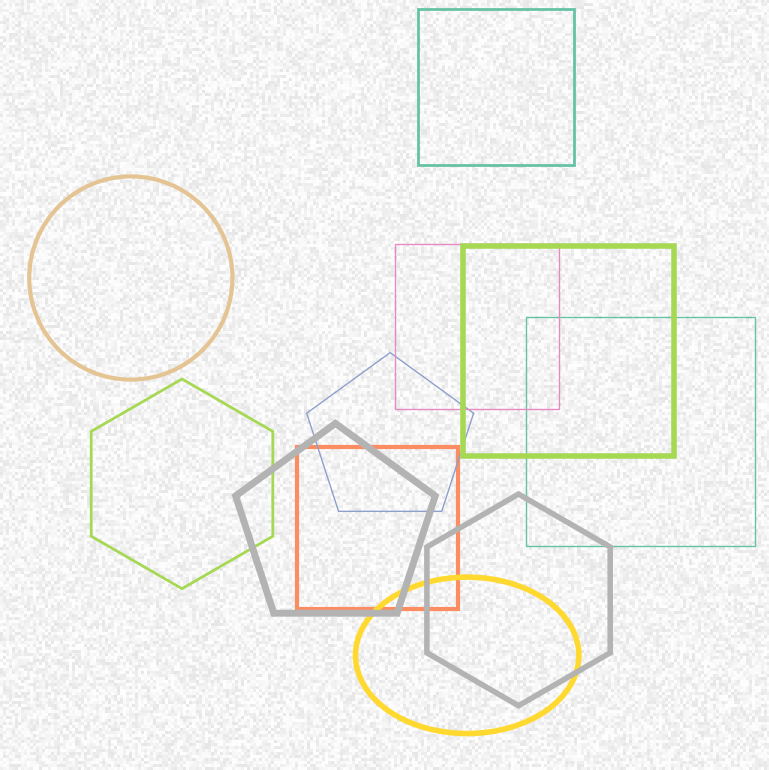[{"shape": "square", "thickness": 0.5, "radius": 0.74, "center": [0.832, 0.44]}, {"shape": "square", "thickness": 1, "radius": 0.51, "center": [0.645, 0.887]}, {"shape": "square", "thickness": 1.5, "radius": 0.52, "center": [0.49, 0.315]}, {"shape": "pentagon", "thickness": 0.5, "radius": 0.57, "center": [0.507, 0.428]}, {"shape": "square", "thickness": 0.5, "radius": 0.53, "center": [0.62, 0.576]}, {"shape": "square", "thickness": 2, "radius": 0.68, "center": [0.738, 0.544]}, {"shape": "hexagon", "thickness": 1, "radius": 0.68, "center": [0.236, 0.372]}, {"shape": "oval", "thickness": 2, "radius": 0.73, "center": [0.607, 0.149]}, {"shape": "circle", "thickness": 1.5, "radius": 0.66, "center": [0.17, 0.639]}, {"shape": "hexagon", "thickness": 2, "radius": 0.69, "center": [0.673, 0.221]}, {"shape": "pentagon", "thickness": 2.5, "radius": 0.68, "center": [0.436, 0.314]}]